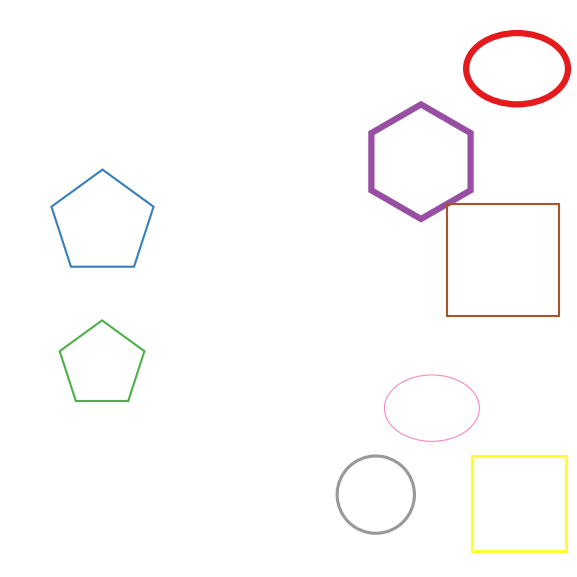[{"shape": "oval", "thickness": 3, "radius": 0.44, "center": [0.895, 0.88]}, {"shape": "pentagon", "thickness": 1, "radius": 0.46, "center": [0.177, 0.612]}, {"shape": "pentagon", "thickness": 1, "radius": 0.39, "center": [0.177, 0.367]}, {"shape": "hexagon", "thickness": 3, "radius": 0.5, "center": [0.729, 0.719]}, {"shape": "square", "thickness": 1.5, "radius": 0.41, "center": [0.899, 0.127]}, {"shape": "square", "thickness": 1, "radius": 0.48, "center": [0.872, 0.548]}, {"shape": "oval", "thickness": 0.5, "radius": 0.41, "center": [0.748, 0.292]}, {"shape": "circle", "thickness": 1.5, "radius": 0.33, "center": [0.651, 0.143]}]